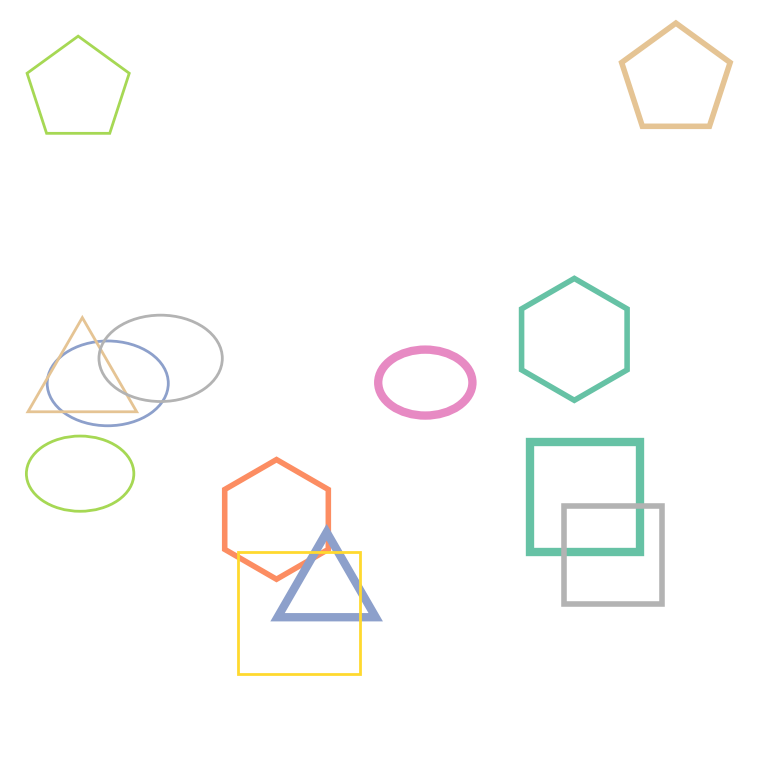[{"shape": "square", "thickness": 3, "radius": 0.36, "center": [0.76, 0.354]}, {"shape": "hexagon", "thickness": 2, "radius": 0.4, "center": [0.746, 0.559]}, {"shape": "hexagon", "thickness": 2, "radius": 0.39, "center": [0.359, 0.325]}, {"shape": "oval", "thickness": 1, "radius": 0.39, "center": [0.14, 0.502]}, {"shape": "triangle", "thickness": 3, "radius": 0.37, "center": [0.424, 0.235]}, {"shape": "oval", "thickness": 3, "radius": 0.31, "center": [0.552, 0.503]}, {"shape": "pentagon", "thickness": 1, "radius": 0.35, "center": [0.102, 0.883]}, {"shape": "oval", "thickness": 1, "radius": 0.35, "center": [0.104, 0.385]}, {"shape": "square", "thickness": 1, "radius": 0.4, "center": [0.388, 0.204]}, {"shape": "triangle", "thickness": 1, "radius": 0.41, "center": [0.107, 0.506]}, {"shape": "pentagon", "thickness": 2, "radius": 0.37, "center": [0.878, 0.896]}, {"shape": "square", "thickness": 2, "radius": 0.32, "center": [0.796, 0.279]}, {"shape": "oval", "thickness": 1, "radius": 0.4, "center": [0.209, 0.535]}]